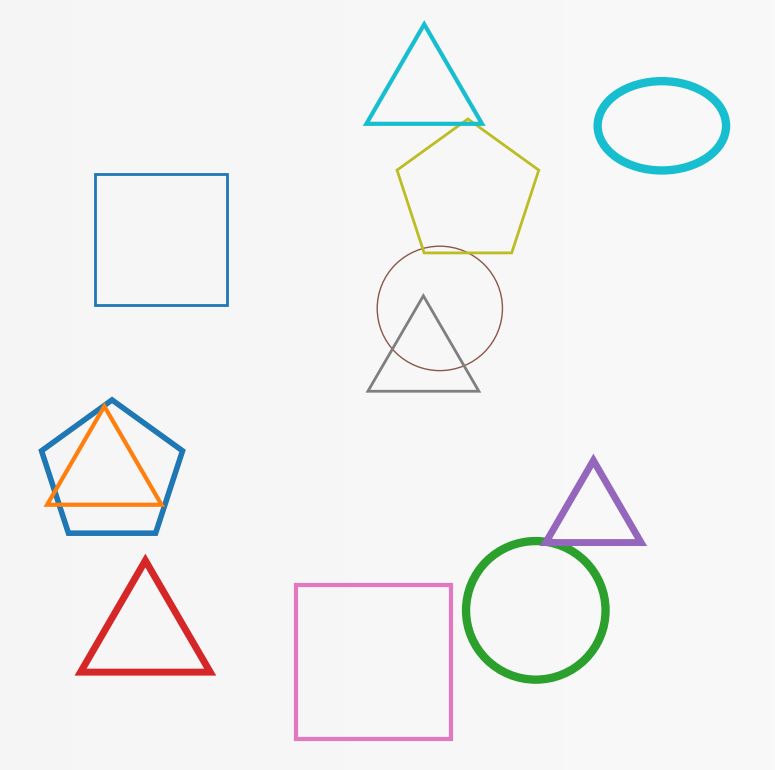[{"shape": "square", "thickness": 1, "radius": 0.43, "center": [0.208, 0.689]}, {"shape": "pentagon", "thickness": 2, "radius": 0.48, "center": [0.145, 0.385]}, {"shape": "triangle", "thickness": 1.5, "radius": 0.43, "center": [0.135, 0.387]}, {"shape": "circle", "thickness": 3, "radius": 0.45, "center": [0.691, 0.207]}, {"shape": "triangle", "thickness": 2.5, "radius": 0.48, "center": [0.188, 0.175]}, {"shape": "triangle", "thickness": 2.5, "radius": 0.36, "center": [0.766, 0.331]}, {"shape": "circle", "thickness": 0.5, "radius": 0.4, "center": [0.568, 0.599]}, {"shape": "square", "thickness": 1.5, "radius": 0.5, "center": [0.482, 0.14]}, {"shape": "triangle", "thickness": 1, "radius": 0.41, "center": [0.546, 0.533]}, {"shape": "pentagon", "thickness": 1, "radius": 0.48, "center": [0.604, 0.749]}, {"shape": "triangle", "thickness": 1.5, "radius": 0.43, "center": [0.547, 0.882]}, {"shape": "oval", "thickness": 3, "radius": 0.41, "center": [0.854, 0.837]}]